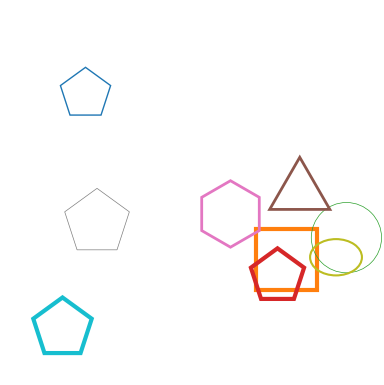[{"shape": "pentagon", "thickness": 1, "radius": 0.34, "center": [0.222, 0.757]}, {"shape": "square", "thickness": 3, "radius": 0.4, "center": [0.743, 0.326]}, {"shape": "circle", "thickness": 0.5, "radius": 0.46, "center": [0.9, 0.383]}, {"shape": "pentagon", "thickness": 3, "radius": 0.36, "center": [0.721, 0.282]}, {"shape": "triangle", "thickness": 2, "radius": 0.45, "center": [0.779, 0.501]}, {"shape": "hexagon", "thickness": 2, "radius": 0.43, "center": [0.599, 0.444]}, {"shape": "pentagon", "thickness": 0.5, "radius": 0.44, "center": [0.252, 0.423]}, {"shape": "oval", "thickness": 1.5, "radius": 0.34, "center": [0.873, 0.332]}, {"shape": "pentagon", "thickness": 3, "radius": 0.4, "center": [0.162, 0.148]}]